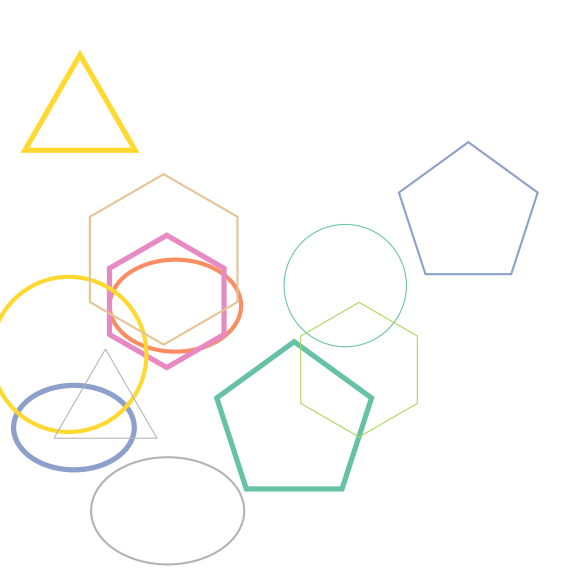[{"shape": "pentagon", "thickness": 2.5, "radius": 0.7, "center": [0.509, 0.266]}, {"shape": "circle", "thickness": 0.5, "radius": 0.53, "center": [0.598, 0.505]}, {"shape": "oval", "thickness": 2, "radius": 0.57, "center": [0.304, 0.47]}, {"shape": "pentagon", "thickness": 1, "radius": 0.63, "center": [0.811, 0.627]}, {"shape": "oval", "thickness": 2.5, "radius": 0.52, "center": [0.128, 0.259]}, {"shape": "hexagon", "thickness": 2.5, "radius": 0.57, "center": [0.289, 0.477]}, {"shape": "hexagon", "thickness": 0.5, "radius": 0.58, "center": [0.622, 0.359]}, {"shape": "triangle", "thickness": 2.5, "radius": 0.55, "center": [0.139, 0.794]}, {"shape": "circle", "thickness": 2, "radius": 0.67, "center": [0.119, 0.385]}, {"shape": "hexagon", "thickness": 1, "radius": 0.74, "center": [0.283, 0.55]}, {"shape": "triangle", "thickness": 0.5, "radius": 0.51, "center": [0.183, 0.292]}, {"shape": "oval", "thickness": 1, "radius": 0.66, "center": [0.29, 0.115]}]